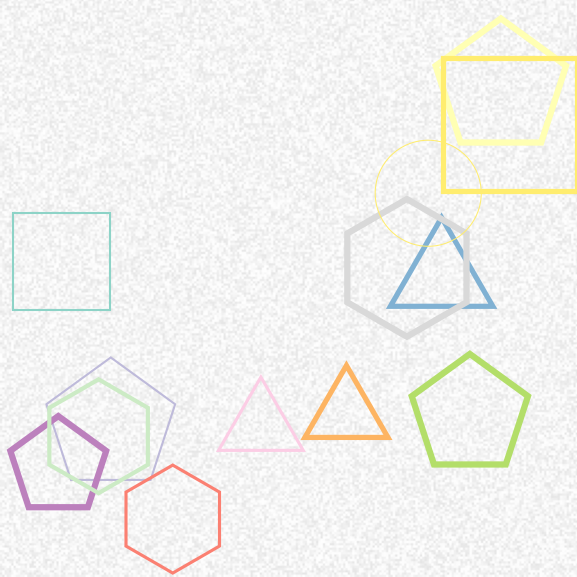[{"shape": "square", "thickness": 1, "radius": 0.42, "center": [0.107, 0.546]}, {"shape": "pentagon", "thickness": 3, "radius": 0.59, "center": [0.867, 0.848]}, {"shape": "pentagon", "thickness": 1, "radius": 0.59, "center": [0.192, 0.263]}, {"shape": "hexagon", "thickness": 1.5, "radius": 0.47, "center": [0.299, 0.1]}, {"shape": "triangle", "thickness": 2.5, "radius": 0.51, "center": [0.765, 0.52]}, {"shape": "triangle", "thickness": 2.5, "radius": 0.42, "center": [0.6, 0.283]}, {"shape": "pentagon", "thickness": 3, "radius": 0.53, "center": [0.814, 0.28]}, {"shape": "triangle", "thickness": 1.5, "radius": 0.42, "center": [0.452, 0.262]}, {"shape": "hexagon", "thickness": 3, "radius": 0.6, "center": [0.705, 0.535]}, {"shape": "pentagon", "thickness": 3, "radius": 0.44, "center": [0.101, 0.191]}, {"shape": "hexagon", "thickness": 2, "radius": 0.49, "center": [0.171, 0.244]}, {"shape": "circle", "thickness": 0.5, "radius": 0.46, "center": [0.742, 0.664]}, {"shape": "square", "thickness": 2.5, "radius": 0.58, "center": [0.884, 0.784]}]